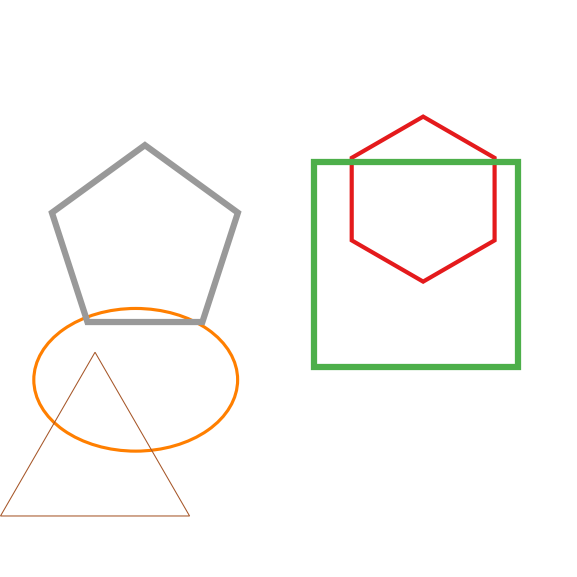[{"shape": "hexagon", "thickness": 2, "radius": 0.71, "center": [0.733, 0.654]}, {"shape": "square", "thickness": 3, "radius": 0.88, "center": [0.72, 0.541]}, {"shape": "oval", "thickness": 1.5, "radius": 0.88, "center": [0.235, 0.341]}, {"shape": "triangle", "thickness": 0.5, "radius": 0.95, "center": [0.165, 0.2]}, {"shape": "pentagon", "thickness": 3, "radius": 0.85, "center": [0.251, 0.578]}]